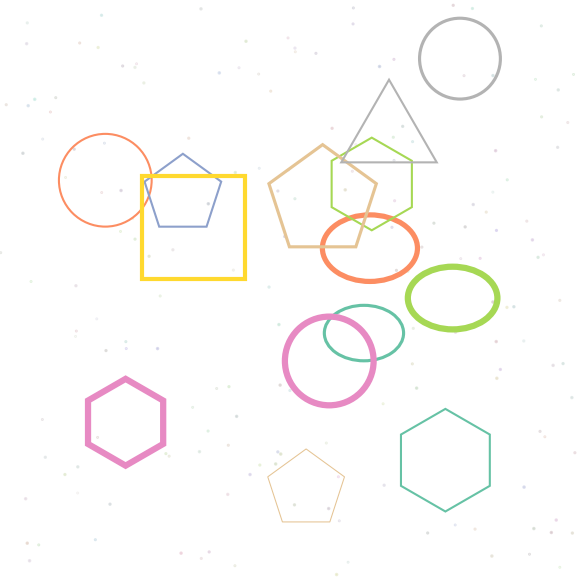[{"shape": "hexagon", "thickness": 1, "radius": 0.44, "center": [0.771, 0.202]}, {"shape": "oval", "thickness": 1.5, "radius": 0.34, "center": [0.63, 0.422]}, {"shape": "oval", "thickness": 2.5, "radius": 0.41, "center": [0.641, 0.569]}, {"shape": "circle", "thickness": 1, "radius": 0.4, "center": [0.182, 0.687]}, {"shape": "pentagon", "thickness": 1, "radius": 0.35, "center": [0.317, 0.663]}, {"shape": "hexagon", "thickness": 3, "radius": 0.38, "center": [0.217, 0.268]}, {"shape": "circle", "thickness": 3, "radius": 0.38, "center": [0.57, 0.374]}, {"shape": "hexagon", "thickness": 1, "radius": 0.4, "center": [0.644, 0.681]}, {"shape": "oval", "thickness": 3, "radius": 0.39, "center": [0.784, 0.483]}, {"shape": "square", "thickness": 2, "radius": 0.45, "center": [0.335, 0.606]}, {"shape": "pentagon", "thickness": 0.5, "radius": 0.35, "center": [0.53, 0.152]}, {"shape": "pentagon", "thickness": 1.5, "radius": 0.49, "center": [0.559, 0.651]}, {"shape": "circle", "thickness": 1.5, "radius": 0.35, "center": [0.796, 0.898]}, {"shape": "triangle", "thickness": 1, "radius": 0.48, "center": [0.674, 0.766]}]